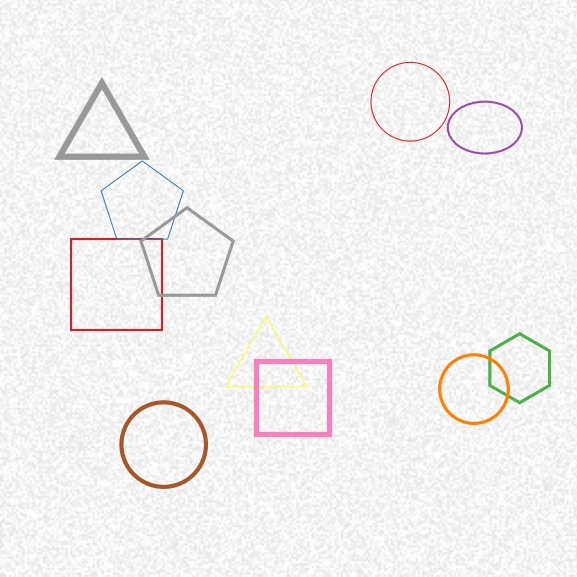[{"shape": "square", "thickness": 1, "radius": 0.39, "center": [0.201, 0.507]}, {"shape": "circle", "thickness": 0.5, "radius": 0.34, "center": [0.711, 0.823]}, {"shape": "pentagon", "thickness": 0.5, "radius": 0.37, "center": [0.246, 0.646]}, {"shape": "hexagon", "thickness": 1.5, "radius": 0.3, "center": [0.9, 0.362]}, {"shape": "oval", "thickness": 1, "radius": 0.32, "center": [0.84, 0.778]}, {"shape": "circle", "thickness": 1.5, "radius": 0.3, "center": [0.821, 0.325]}, {"shape": "triangle", "thickness": 0.5, "radius": 0.41, "center": [0.461, 0.37]}, {"shape": "circle", "thickness": 2, "radius": 0.37, "center": [0.283, 0.229]}, {"shape": "square", "thickness": 2.5, "radius": 0.32, "center": [0.506, 0.31]}, {"shape": "pentagon", "thickness": 1.5, "radius": 0.42, "center": [0.324, 0.556]}, {"shape": "triangle", "thickness": 3, "radius": 0.43, "center": [0.176, 0.77]}]